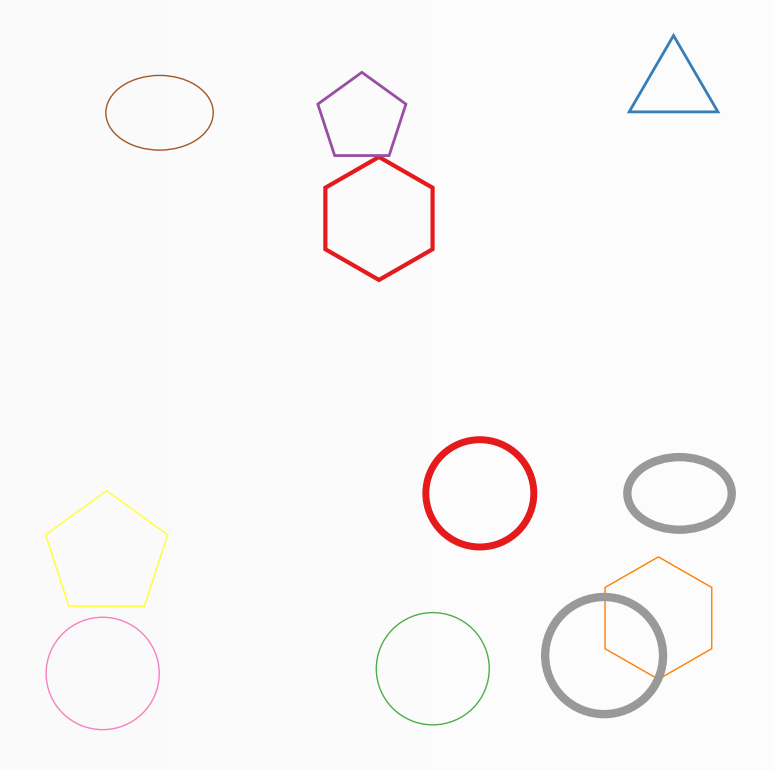[{"shape": "hexagon", "thickness": 1.5, "radius": 0.4, "center": [0.489, 0.716]}, {"shape": "circle", "thickness": 2.5, "radius": 0.35, "center": [0.619, 0.359]}, {"shape": "triangle", "thickness": 1, "radius": 0.33, "center": [0.869, 0.888]}, {"shape": "circle", "thickness": 0.5, "radius": 0.36, "center": [0.558, 0.132]}, {"shape": "pentagon", "thickness": 1, "radius": 0.3, "center": [0.467, 0.846]}, {"shape": "hexagon", "thickness": 0.5, "radius": 0.4, "center": [0.85, 0.197]}, {"shape": "pentagon", "thickness": 0.5, "radius": 0.41, "center": [0.138, 0.28]}, {"shape": "oval", "thickness": 0.5, "radius": 0.35, "center": [0.206, 0.854]}, {"shape": "circle", "thickness": 0.5, "radius": 0.36, "center": [0.132, 0.125]}, {"shape": "oval", "thickness": 3, "radius": 0.34, "center": [0.877, 0.359]}, {"shape": "circle", "thickness": 3, "radius": 0.38, "center": [0.779, 0.149]}]